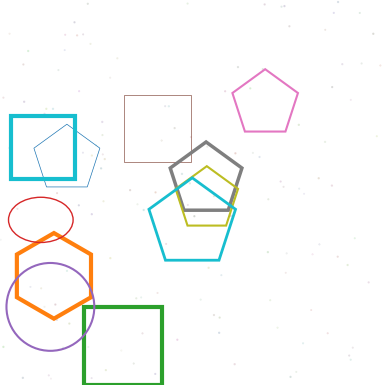[{"shape": "pentagon", "thickness": 0.5, "radius": 0.45, "center": [0.174, 0.587]}, {"shape": "hexagon", "thickness": 3, "radius": 0.56, "center": [0.14, 0.283]}, {"shape": "square", "thickness": 3, "radius": 0.51, "center": [0.319, 0.102]}, {"shape": "oval", "thickness": 1, "radius": 0.42, "center": [0.106, 0.429]}, {"shape": "circle", "thickness": 1.5, "radius": 0.57, "center": [0.131, 0.203]}, {"shape": "square", "thickness": 0.5, "radius": 0.43, "center": [0.409, 0.665]}, {"shape": "pentagon", "thickness": 1.5, "radius": 0.45, "center": [0.689, 0.731]}, {"shape": "pentagon", "thickness": 2.5, "radius": 0.49, "center": [0.535, 0.533]}, {"shape": "pentagon", "thickness": 1.5, "radius": 0.43, "center": [0.537, 0.483]}, {"shape": "square", "thickness": 3, "radius": 0.41, "center": [0.112, 0.617]}, {"shape": "pentagon", "thickness": 2, "radius": 0.59, "center": [0.499, 0.42]}]